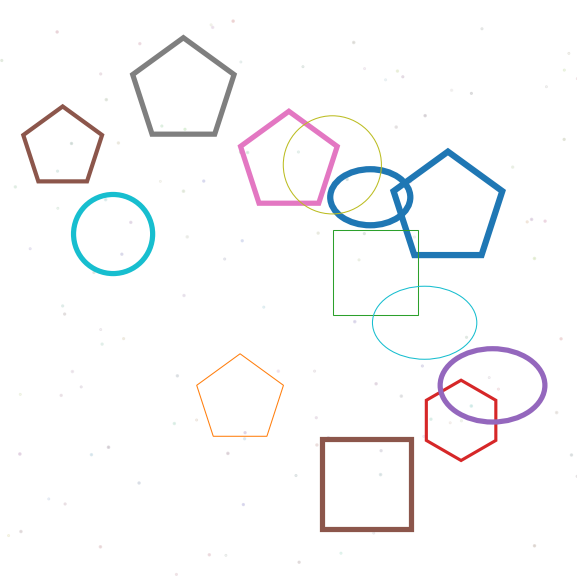[{"shape": "pentagon", "thickness": 3, "radius": 0.5, "center": [0.776, 0.638]}, {"shape": "oval", "thickness": 3, "radius": 0.35, "center": [0.641, 0.658]}, {"shape": "pentagon", "thickness": 0.5, "radius": 0.39, "center": [0.416, 0.308]}, {"shape": "square", "thickness": 0.5, "radius": 0.37, "center": [0.65, 0.527]}, {"shape": "hexagon", "thickness": 1.5, "radius": 0.35, "center": [0.798, 0.271]}, {"shape": "oval", "thickness": 2.5, "radius": 0.45, "center": [0.853, 0.332]}, {"shape": "pentagon", "thickness": 2, "radius": 0.36, "center": [0.109, 0.743]}, {"shape": "square", "thickness": 2.5, "radius": 0.39, "center": [0.634, 0.161]}, {"shape": "pentagon", "thickness": 2.5, "radius": 0.44, "center": [0.5, 0.718]}, {"shape": "pentagon", "thickness": 2.5, "radius": 0.46, "center": [0.318, 0.841]}, {"shape": "circle", "thickness": 0.5, "radius": 0.42, "center": [0.576, 0.714]}, {"shape": "oval", "thickness": 0.5, "radius": 0.45, "center": [0.735, 0.44]}, {"shape": "circle", "thickness": 2.5, "radius": 0.34, "center": [0.196, 0.594]}]